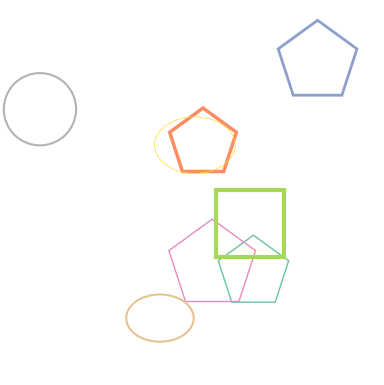[{"shape": "pentagon", "thickness": 1, "radius": 0.48, "center": [0.658, 0.293]}, {"shape": "pentagon", "thickness": 2.5, "radius": 0.46, "center": [0.527, 0.628]}, {"shape": "pentagon", "thickness": 2, "radius": 0.54, "center": [0.825, 0.84]}, {"shape": "pentagon", "thickness": 1, "radius": 0.59, "center": [0.551, 0.312]}, {"shape": "square", "thickness": 3, "radius": 0.44, "center": [0.65, 0.42]}, {"shape": "oval", "thickness": 0.5, "radius": 0.52, "center": [0.506, 0.623]}, {"shape": "oval", "thickness": 1.5, "radius": 0.44, "center": [0.415, 0.174]}, {"shape": "circle", "thickness": 1.5, "radius": 0.47, "center": [0.104, 0.716]}]